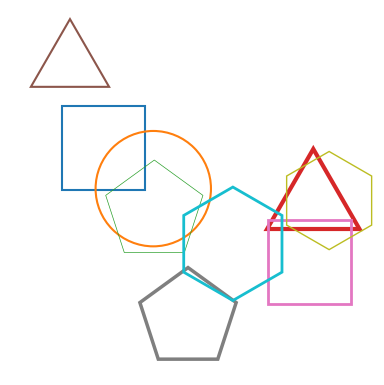[{"shape": "square", "thickness": 1.5, "radius": 0.55, "center": [0.269, 0.615]}, {"shape": "circle", "thickness": 1.5, "radius": 0.75, "center": [0.398, 0.51]}, {"shape": "pentagon", "thickness": 0.5, "radius": 0.66, "center": [0.401, 0.452]}, {"shape": "triangle", "thickness": 3, "radius": 0.69, "center": [0.814, 0.474]}, {"shape": "triangle", "thickness": 1.5, "radius": 0.59, "center": [0.182, 0.833]}, {"shape": "square", "thickness": 2, "radius": 0.54, "center": [0.804, 0.319]}, {"shape": "pentagon", "thickness": 2.5, "radius": 0.66, "center": [0.488, 0.173]}, {"shape": "hexagon", "thickness": 1, "radius": 0.64, "center": [0.855, 0.479]}, {"shape": "hexagon", "thickness": 2, "radius": 0.74, "center": [0.605, 0.367]}]